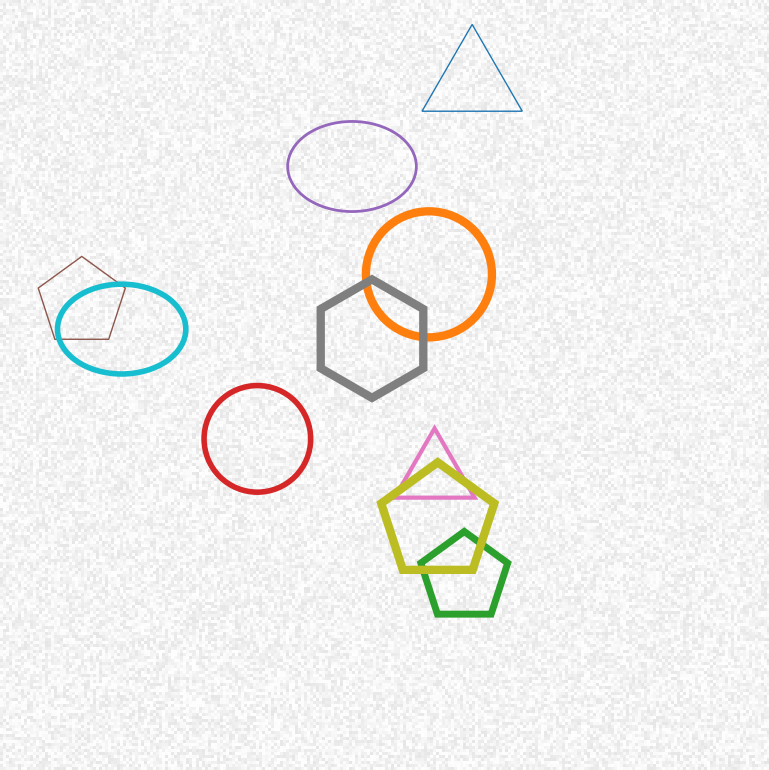[{"shape": "triangle", "thickness": 0.5, "radius": 0.38, "center": [0.613, 0.893]}, {"shape": "circle", "thickness": 3, "radius": 0.41, "center": [0.557, 0.644]}, {"shape": "pentagon", "thickness": 2.5, "radius": 0.3, "center": [0.603, 0.25]}, {"shape": "circle", "thickness": 2, "radius": 0.35, "center": [0.334, 0.43]}, {"shape": "oval", "thickness": 1, "radius": 0.42, "center": [0.457, 0.784]}, {"shape": "pentagon", "thickness": 0.5, "radius": 0.3, "center": [0.106, 0.607]}, {"shape": "triangle", "thickness": 1.5, "radius": 0.3, "center": [0.564, 0.384]}, {"shape": "hexagon", "thickness": 3, "radius": 0.38, "center": [0.483, 0.56]}, {"shape": "pentagon", "thickness": 3, "radius": 0.39, "center": [0.569, 0.322]}, {"shape": "oval", "thickness": 2, "radius": 0.42, "center": [0.158, 0.573]}]